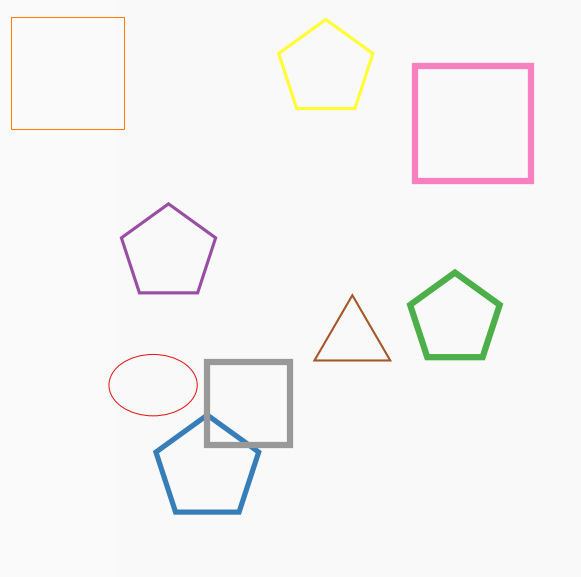[{"shape": "oval", "thickness": 0.5, "radius": 0.38, "center": [0.263, 0.332]}, {"shape": "pentagon", "thickness": 2.5, "radius": 0.46, "center": [0.357, 0.188]}, {"shape": "pentagon", "thickness": 3, "radius": 0.4, "center": [0.783, 0.446]}, {"shape": "pentagon", "thickness": 1.5, "radius": 0.43, "center": [0.29, 0.561]}, {"shape": "square", "thickness": 0.5, "radius": 0.49, "center": [0.117, 0.873]}, {"shape": "pentagon", "thickness": 1.5, "radius": 0.43, "center": [0.561, 0.88]}, {"shape": "triangle", "thickness": 1, "radius": 0.38, "center": [0.606, 0.413]}, {"shape": "square", "thickness": 3, "radius": 0.5, "center": [0.814, 0.785]}, {"shape": "square", "thickness": 3, "radius": 0.36, "center": [0.427, 0.301]}]